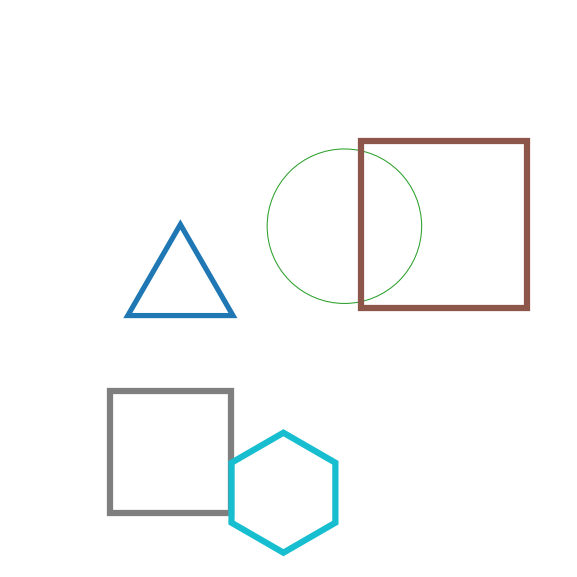[{"shape": "triangle", "thickness": 2.5, "radius": 0.53, "center": [0.312, 0.505]}, {"shape": "circle", "thickness": 0.5, "radius": 0.67, "center": [0.596, 0.607]}, {"shape": "square", "thickness": 3, "radius": 0.72, "center": [0.769, 0.61]}, {"shape": "square", "thickness": 3, "radius": 0.53, "center": [0.295, 0.216]}, {"shape": "hexagon", "thickness": 3, "radius": 0.52, "center": [0.491, 0.146]}]